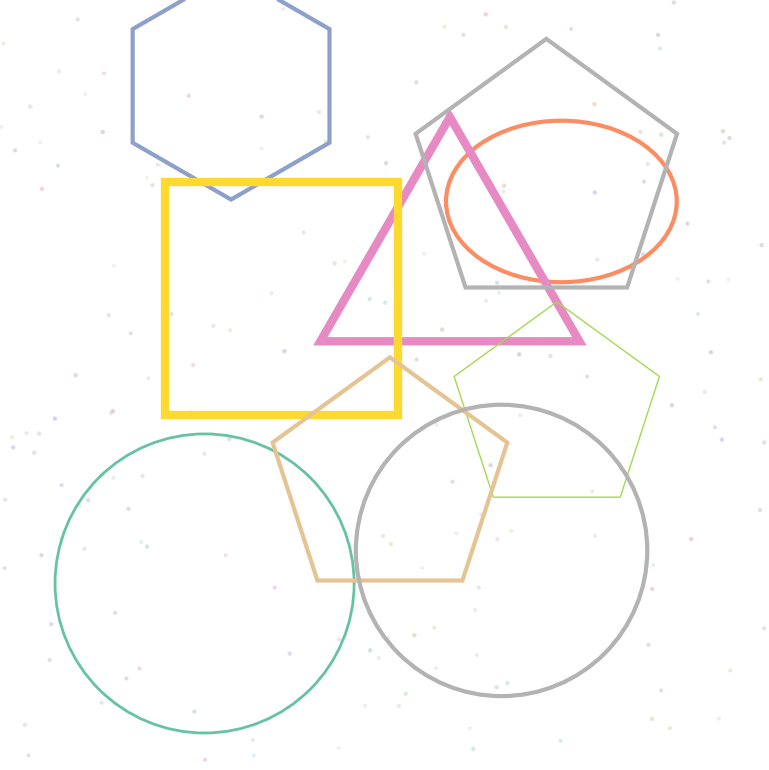[{"shape": "circle", "thickness": 1, "radius": 0.97, "center": [0.266, 0.242]}, {"shape": "oval", "thickness": 1.5, "radius": 0.75, "center": [0.729, 0.738]}, {"shape": "hexagon", "thickness": 1.5, "radius": 0.74, "center": [0.3, 0.888]}, {"shape": "triangle", "thickness": 3, "radius": 0.97, "center": [0.584, 0.654]}, {"shape": "pentagon", "thickness": 0.5, "radius": 0.7, "center": [0.723, 0.468]}, {"shape": "square", "thickness": 3, "radius": 0.76, "center": [0.365, 0.612]}, {"shape": "pentagon", "thickness": 1.5, "radius": 0.8, "center": [0.506, 0.376]}, {"shape": "pentagon", "thickness": 1.5, "radius": 0.89, "center": [0.71, 0.771]}, {"shape": "circle", "thickness": 1.5, "radius": 0.95, "center": [0.651, 0.285]}]